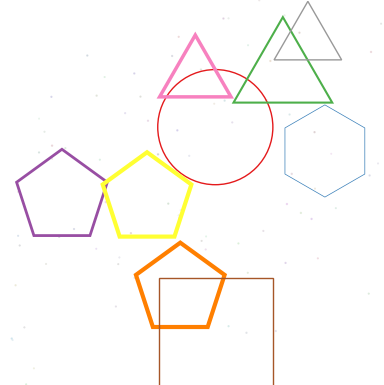[{"shape": "circle", "thickness": 1, "radius": 0.75, "center": [0.559, 0.67]}, {"shape": "hexagon", "thickness": 0.5, "radius": 0.6, "center": [0.844, 0.608]}, {"shape": "triangle", "thickness": 1.5, "radius": 0.74, "center": [0.735, 0.808]}, {"shape": "pentagon", "thickness": 2, "radius": 0.62, "center": [0.161, 0.488]}, {"shape": "pentagon", "thickness": 3, "radius": 0.61, "center": [0.468, 0.249]}, {"shape": "pentagon", "thickness": 3, "radius": 0.61, "center": [0.382, 0.483]}, {"shape": "square", "thickness": 1, "radius": 0.74, "center": [0.561, 0.13]}, {"shape": "triangle", "thickness": 2.5, "radius": 0.54, "center": [0.507, 0.802]}, {"shape": "triangle", "thickness": 1, "radius": 0.51, "center": [0.8, 0.895]}]